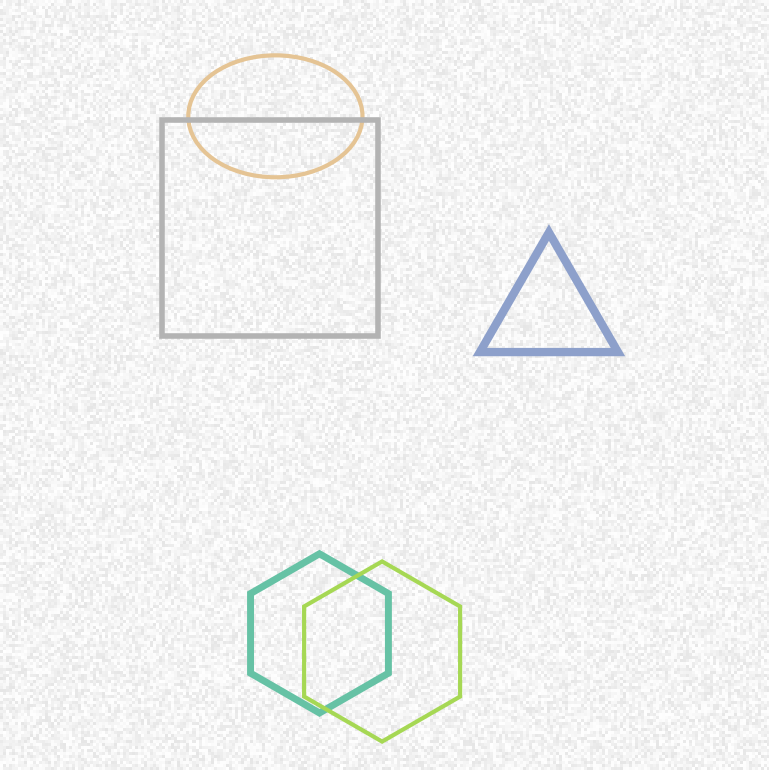[{"shape": "hexagon", "thickness": 2.5, "radius": 0.52, "center": [0.415, 0.177]}, {"shape": "triangle", "thickness": 3, "radius": 0.52, "center": [0.713, 0.595]}, {"shape": "hexagon", "thickness": 1.5, "radius": 0.58, "center": [0.496, 0.154]}, {"shape": "oval", "thickness": 1.5, "radius": 0.57, "center": [0.358, 0.849]}, {"shape": "square", "thickness": 2, "radius": 0.7, "center": [0.351, 0.704]}]